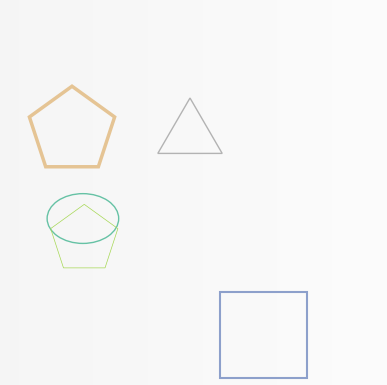[{"shape": "oval", "thickness": 1, "radius": 0.46, "center": [0.214, 0.432]}, {"shape": "square", "thickness": 1.5, "radius": 0.56, "center": [0.68, 0.131]}, {"shape": "pentagon", "thickness": 0.5, "radius": 0.46, "center": [0.217, 0.378]}, {"shape": "pentagon", "thickness": 2.5, "radius": 0.58, "center": [0.186, 0.66]}, {"shape": "triangle", "thickness": 1, "radius": 0.48, "center": [0.49, 0.649]}]